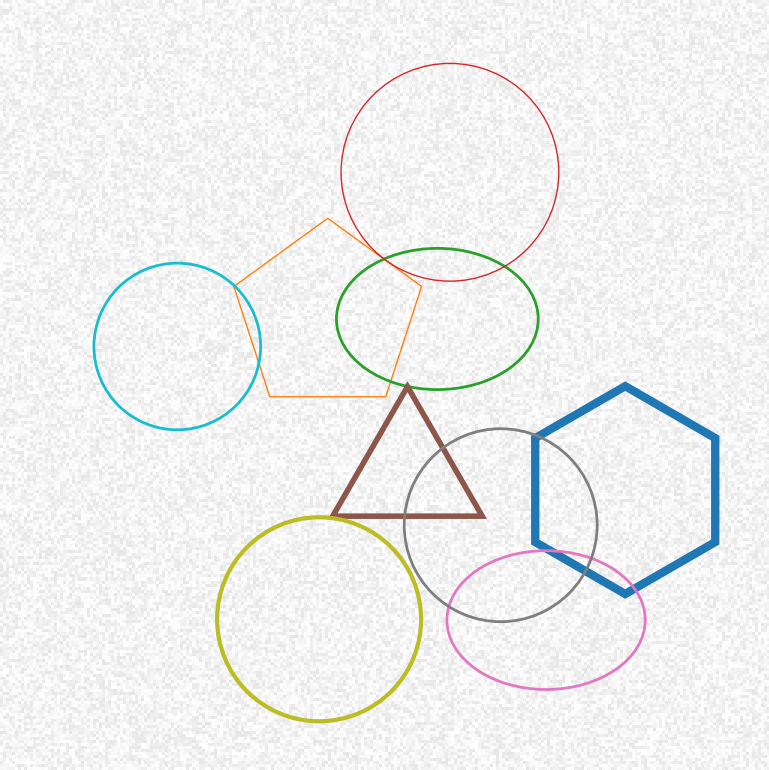[{"shape": "hexagon", "thickness": 3, "radius": 0.67, "center": [0.812, 0.364]}, {"shape": "pentagon", "thickness": 0.5, "radius": 0.64, "center": [0.426, 0.588]}, {"shape": "oval", "thickness": 1, "radius": 0.66, "center": [0.568, 0.586]}, {"shape": "circle", "thickness": 0.5, "radius": 0.71, "center": [0.584, 0.776]}, {"shape": "triangle", "thickness": 2, "radius": 0.56, "center": [0.529, 0.386]}, {"shape": "oval", "thickness": 1, "radius": 0.64, "center": [0.709, 0.195]}, {"shape": "circle", "thickness": 1, "radius": 0.63, "center": [0.65, 0.318]}, {"shape": "circle", "thickness": 1.5, "radius": 0.66, "center": [0.414, 0.196]}, {"shape": "circle", "thickness": 1, "radius": 0.54, "center": [0.23, 0.55]}]